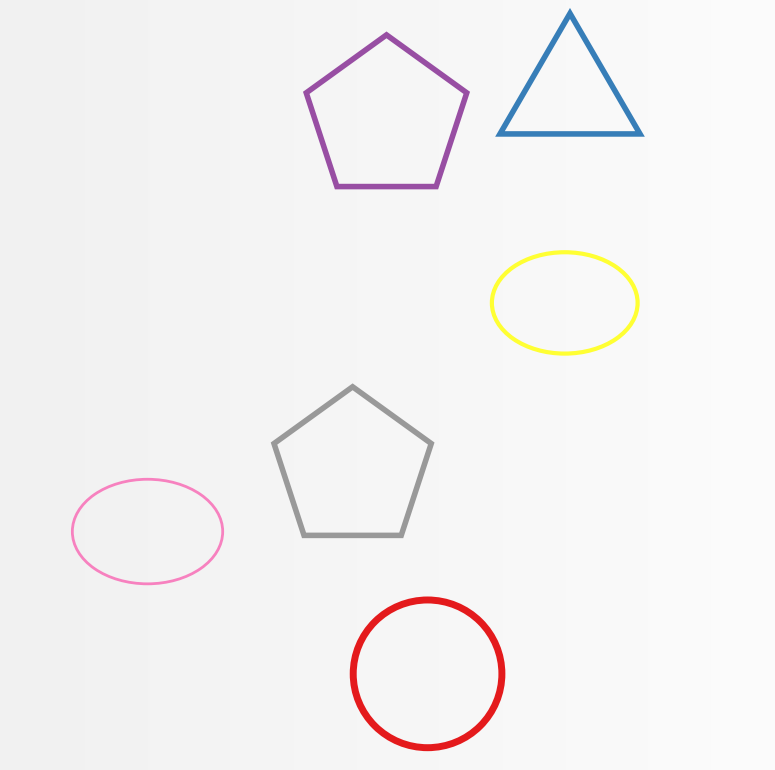[{"shape": "circle", "thickness": 2.5, "radius": 0.48, "center": [0.552, 0.125]}, {"shape": "triangle", "thickness": 2, "radius": 0.52, "center": [0.735, 0.878]}, {"shape": "pentagon", "thickness": 2, "radius": 0.54, "center": [0.499, 0.846]}, {"shape": "oval", "thickness": 1.5, "radius": 0.47, "center": [0.729, 0.607]}, {"shape": "oval", "thickness": 1, "radius": 0.49, "center": [0.19, 0.31]}, {"shape": "pentagon", "thickness": 2, "radius": 0.53, "center": [0.455, 0.391]}]